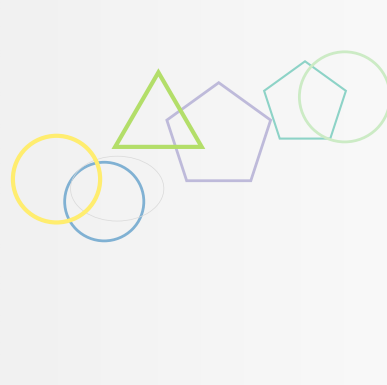[{"shape": "pentagon", "thickness": 1.5, "radius": 0.55, "center": [0.787, 0.73]}, {"shape": "pentagon", "thickness": 2, "radius": 0.7, "center": [0.564, 0.644]}, {"shape": "circle", "thickness": 2, "radius": 0.51, "center": [0.269, 0.476]}, {"shape": "triangle", "thickness": 3, "radius": 0.64, "center": [0.409, 0.683]}, {"shape": "oval", "thickness": 0.5, "radius": 0.6, "center": [0.302, 0.51]}, {"shape": "circle", "thickness": 2, "radius": 0.58, "center": [0.89, 0.748]}, {"shape": "circle", "thickness": 3, "radius": 0.56, "center": [0.146, 0.535]}]